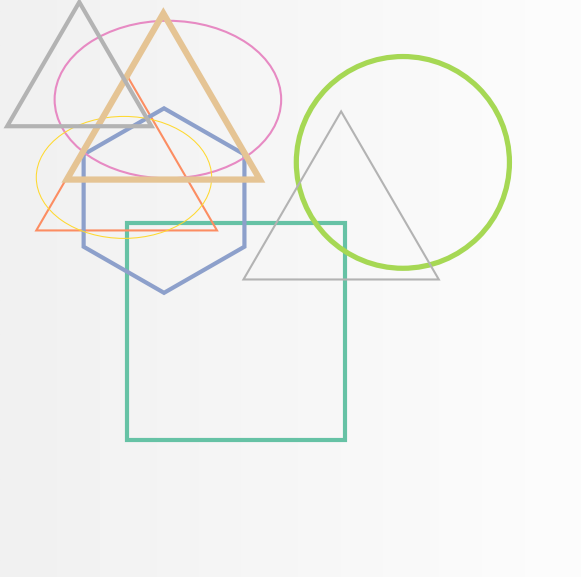[{"shape": "square", "thickness": 2, "radius": 0.94, "center": [0.406, 0.425]}, {"shape": "triangle", "thickness": 1, "radius": 0.9, "center": [0.218, 0.69]}, {"shape": "hexagon", "thickness": 2, "radius": 0.8, "center": [0.282, 0.652]}, {"shape": "oval", "thickness": 1, "radius": 0.97, "center": [0.289, 0.827]}, {"shape": "circle", "thickness": 2.5, "radius": 0.92, "center": [0.693, 0.718]}, {"shape": "oval", "thickness": 0.5, "radius": 0.75, "center": [0.213, 0.692]}, {"shape": "triangle", "thickness": 3, "radius": 0.96, "center": [0.281, 0.784]}, {"shape": "triangle", "thickness": 1, "radius": 0.97, "center": [0.587, 0.612]}, {"shape": "triangle", "thickness": 2, "radius": 0.72, "center": [0.136, 0.852]}]